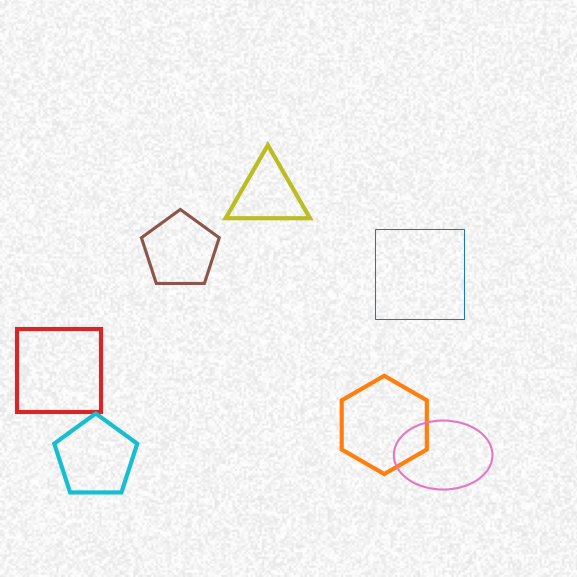[{"shape": "square", "thickness": 0.5, "radius": 0.39, "center": [0.727, 0.525]}, {"shape": "hexagon", "thickness": 2, "radius": 0.43, "center": [0.665, 0.263]}, {"shape": "square", "thickness": 2, "radius": 0.36, "center": [0.102, 0.358]}, {"shape": "pentagon", "thickness": 1.5, "radius": 0.35, "center": [0.312, 0.566]}, {"shape": "oval", "thickness": 1, "radius": 0.43, "center": [0.767, 0.211]}, {"shape": "triangle", "thickness": 2, "radius": 0.42, "center": [0.464, 0.663]}, {"shape": "pentagon", "thickness": 2, "radius": 0.38, "center": [0.166, 0.208]}]